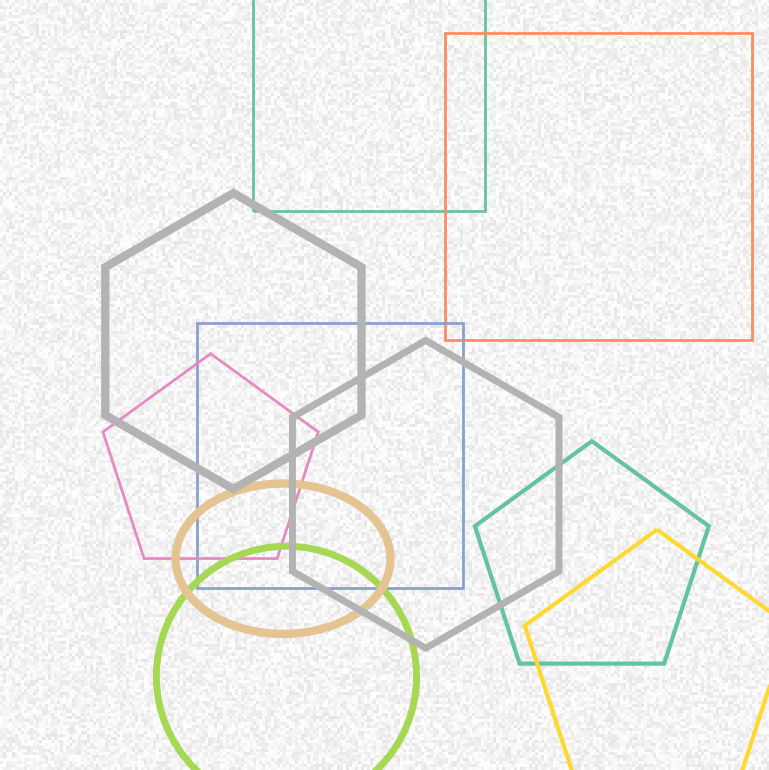[{"shape": "square", "thickness": 1, "radius": 0.75, "center": [0.479, 0.876]}, {"shape": "pentagon", "thickness": 1.5, "radius": 0.8, "center": [0.769, 0.267]}, {"shape": "square", "thickness": 1, "radius": 1.0, "center": [0.777, 0.758]}, {"shape": "square", "thickness": 1, "radius": 0.86, "center": [0.429, 0.409]}, {"shape": "pentagon", "thickness": 1, "radius": 0.74, "center": [0.274, 0.394]}, {"shape": "circle", "thickness": 2.5, "radius": 0.84, "center": [0.372, 0.122]}, {"shape": "pentagon", "thickness": 1.5, "radius": 0.9, "center": [0.853, 0.132]}, {"shape": "oval", "thickness": 3, "radius": 0.7, "center": [0.368, 0.274]}, {"shape": "hexagon", "thickness": 3, "radius": 0.96, "center": [0.303, 0.557]}, {"shape": "hexagon", "thickness": 2.5, "radius": 1.0, "center": [0.553, 0.358]}]